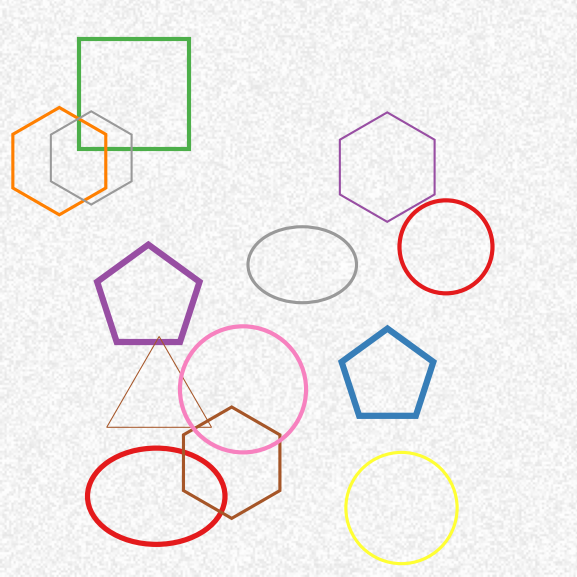[{"shape": "oval", "thickness": 2.5, "radius": 0.6, "center": [0.271, 0.14]}, {"shape": "circle", "thickness": 2, "radius": 0.4, "center": [0.772, 0.572]}, {"shape": "pentagon", "thickness": 3, "radius": 0.42, "center": [0.671, 0.347]}, {"shape": "square", "thickness": 2, "radius": 0.47, "center": [0.232, 0.836]}, {"shape": "pentagon", "thickness": 3, "radius": 0.47, "center": [0.257, 0.482]}, {"shape": "hexagon", "thickness": 1, "radius": 0.47, "center": [0.671, 0.71]}, {"shape": "hexagon", "thickness": 1.5, "radius": 0.46, "center": [0.103, 0.72]}, {"shape": "circle", "thickness": 1.5, "radius": 0.48, "center": [0.695, 0.119]}, {"shape": "hexagon", "thickness": 1.5, "radius": 0.48, "center": [0.401, 0.198]}, {"shape": "triangle", "thickness": 0.5, "radius": 0.52, "center": [0.276, 0.312]}, {"shape": "circle", "thickness": 2, "radius": 0.55, "center": [0.421, 0.325]}, {"shape": "oval", "thickness": 1.5, "radius": 0.47, "center": [0.523, 0.541]}, {"shape": "hexagon", "thickness": 1, "radius": 0.4, "center": [0.158, 0.726]}]